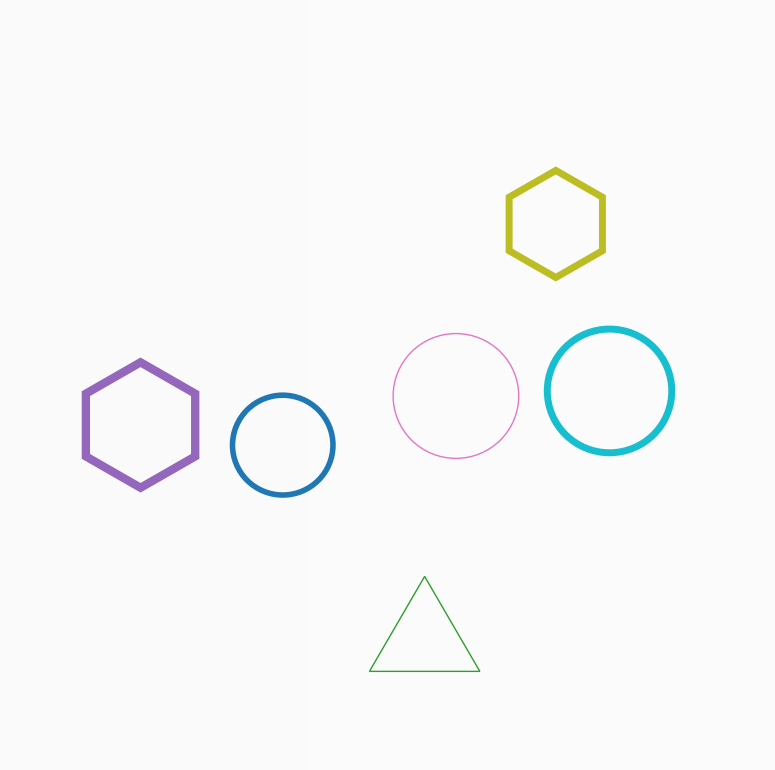[{"shape": "circle", "thickness": 2, "radius": 0.32, "center": [0.365, 0.422]}, {"shape": "triangle", "thickness": 0.5, "radius": 0.41, "center": [0.548, 0.169]}, {"shape": "hexagon", "thickness": 3, "radius": 0.41, "center": [0.181, 0.448]}, {"shape": "circle", "thickness": 0.5, "radius": 0.41, "center": [0.588, 0.486]}, {"shape": "hexagon", "thickness": 2.5, "radius": 0.35, "center": [0.717, 0.709]}, {"shape": "circle", "thickness": 2.5, "radius": 0.4, "center": [0.786, 0.492]}]